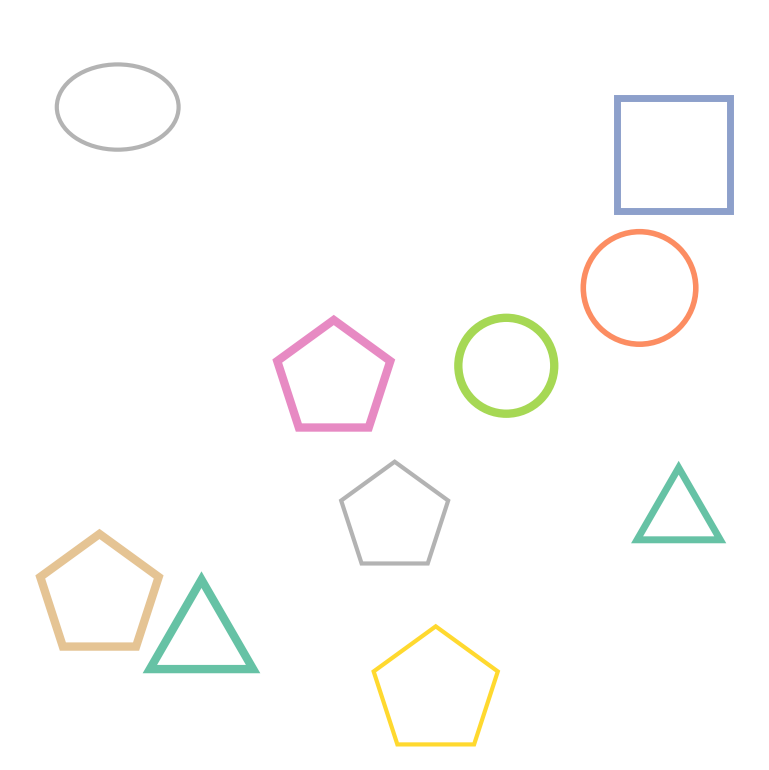[{"shape": "triangle", "thickness": 3, "radius": 0.39, "center": [0.262, 0.17]}, {"shape": "triangle", "thickness": 2.5, "radius": 0.31, "center": [0.881, 0.33]}, {"shape": "circle", "thickness": 2, "radius": 0.37, "center": [0.831, 0.626]}, {"shape": "square", "thickness": 2.5, "radius": 0.37, "center": [0.875, 0.799]}, {"shape": "pentagon", "thickness": 3, "radius": 0.39, "center": [0.433, 0.507]}, {"shape": "circle", "thickness": 3, "radius": 0.31, "center": [0.658, 0.525]}, {"shape": "pentagon", "thickness": 1.5, "radius": 0.42, "center": [0.566, 0.102]}, {"shape": "pentagon", "thickness": 3, "radius": 0.4, "center": [0.129, 0.226]}, {"shape": "oval", "thickness": 1.5, "radius": 0.4, "center": [0.153, 0.861]}, {"shape": "pentagon", "thickness": 1.5, "radius": 0.37, "center": [0.513, 0.327]}]